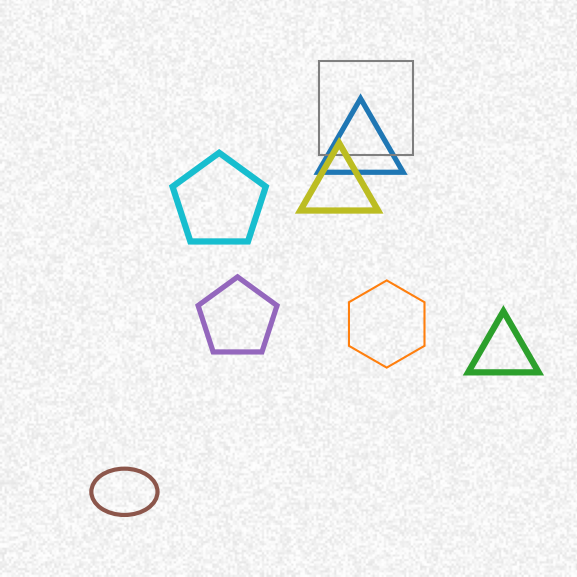[{"shape": "triangle", "thickness": 2.5, "radius": 0.43, "center": [0.624, 0.743]}, {"shape": "hexagon", "thickness": 1, "radius": 0.38, "center": [0.67, 0.438]}, {"shape": "triangle", "thickness": 3, "radius": 0.35, "center": [0.872, 0.39]}, {"shape": "pentagon", "thickness": 2.5, "radius": 0.36, "center": [0.411, 0.448]}, {"shape": "oval", "thickness": 2, "radius": 0.29, "center": [0.215, 0.147]}, {"shape": "square", "thickness": 1, "radius": 0.41, "center": [0.633, 0.812]}, {"shape": "triangle", "thickness": 3, "radius": 0.39, "center": [0.587, 0.673]}, {"shape": "pentagon", "thickness": 3, "radius": 0.42, "center": [0.38, 0.65]}]